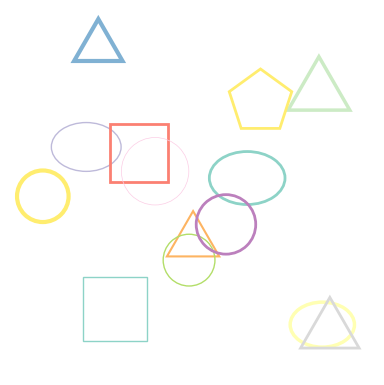[{"shape": "oval", "thickness": 2, "radius": 0.49, "center": [0.642, 0.538]}, {"shape": "square", "thickness": 1, "radius": 0.42, "center": [0.298, 0.196]}, {"shape": "oval", "thickness": 2.5, "radius": 0.42, "center": [0.837, 0.157]}, {"shape": "oval", "thickness": 1, "radius": 0.45, "center": [0.224, 0.618]}, {"shape": "square", "thickness": 2, "radius": 0.38, "center": [0.36, 0.602]}, {"shape": "triangle", "thickness": 3, "radius": 0.36, "center": [0.255, 0.878]}, {"shape": "triangle", "thickness": 1.5, "radius": 0.39, "center": [0.502, 0.373]}, {"shape": "circle", "thickness": 1, "radius": 0.34, "center": [0.491, 0.324]}, {"shape": "circle", "thickness": 0.5, "radius": 0.44, "center": [0.403, 0.555]}, {"shape": "triangle", "thickness": 2, "radius": 0.44, "center": [0.857, 0.14]}, {"shape": "circle", "thickness": 2, "radius": 0.39, "center": [0.587, 0.417]}, {"shape": "triangle", "thickness": 2.5, "radius": 0.46, "center": [0.828, 0.76]}, {"shape": "circle", "thickness": 3, "radius": 0.33, "center": [0.111, 0.49]}, {"shape": "pentagon", "thickness": 2, "radius": 0.43, "center": [0.677, 0.736]}]